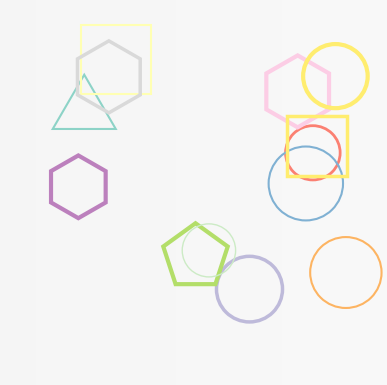[{"shape": "triangle", "thickness": 1.5, "radius": 0.47, "center": [0.217, 0.712]}, {"shape": "square", "thickness": 1.5, "radius": 0.45, "center": [0.299, 0.845]}, {"shape": "circle", "thickness": 2.5, "radius": 0.43, "center": [0.644, 0.249]}, {"shape": "circle", "thickness": 2, "radius": 0.35, "center": [0.807, 0.603]}, {"shape": "circle", "thickness": 1.5, "radius": 0.48, "center": [0.789, 0.523]}, {"shape": "circle", "thickness": 1.5, "radius": 0.46, "center": [0.893, 0.292]}, {"shape": "pentagon", "thickness": 3, "radius": 0.44, "center": [0.505, 0.333]}, {"shape": "hexagon", "thickness": 3, "radius": 0.47, "center": [0.768, 0.763]}, {"shape": "hexagon", "thickness": 2.5, "radius": 0.47, "center": [0.281, 0.8]}, {"shape": "hexagon", "thickness": 3, "radius": 0.41, "center": [0.202, 0.515]}, {"shape": "circle", "thickness": 1, "radius": 0.34, "center": [0.539, 0.35]}, {"shape": "circle", "thickness": 3, "radius": 0.42, "center": [0.866, 0.802]}, {"shape": "square", "thickness": 2.5, "radius": 0.39, "center": [0.817, 0.621]}]